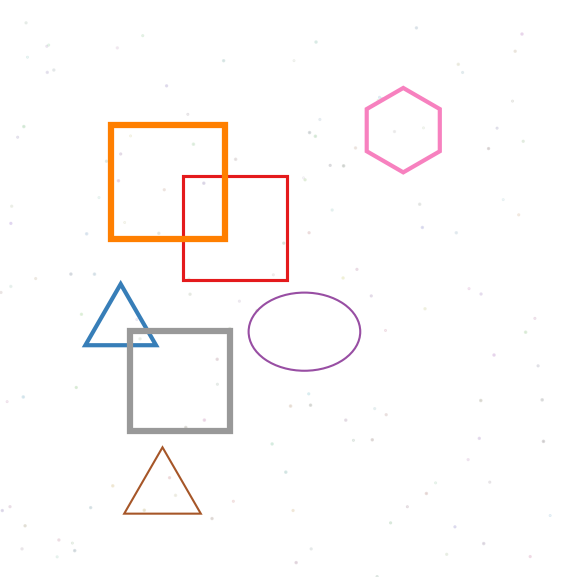[{"shape": "square", "thickness": 1.5, "radius": 0.45, "center": [0.407, 0.604]}, {"shape": "triangle", "thickness": 2, "radius": 0.35, "center": [0.209, 0.437]}, {"shape": "oval", "thickness": 1, "radius": 0.48, "center": [0.527, 0.425]}, {"shape": "square", "thickness": 3, "radius": 0.5, "center": [0.291, 0.684]}, {"shape": "triangle", "thickness": 1, "radius": 0.38, "center": [0.281, 0.148]}, {"shape": "hexagon", "thickness": 2, "radius": 0.37, "center": [0.698, 0.774]}, {"shape": "square", "thickness": 3, "radius": 0.43, "center": [0.311, 0.339]}]